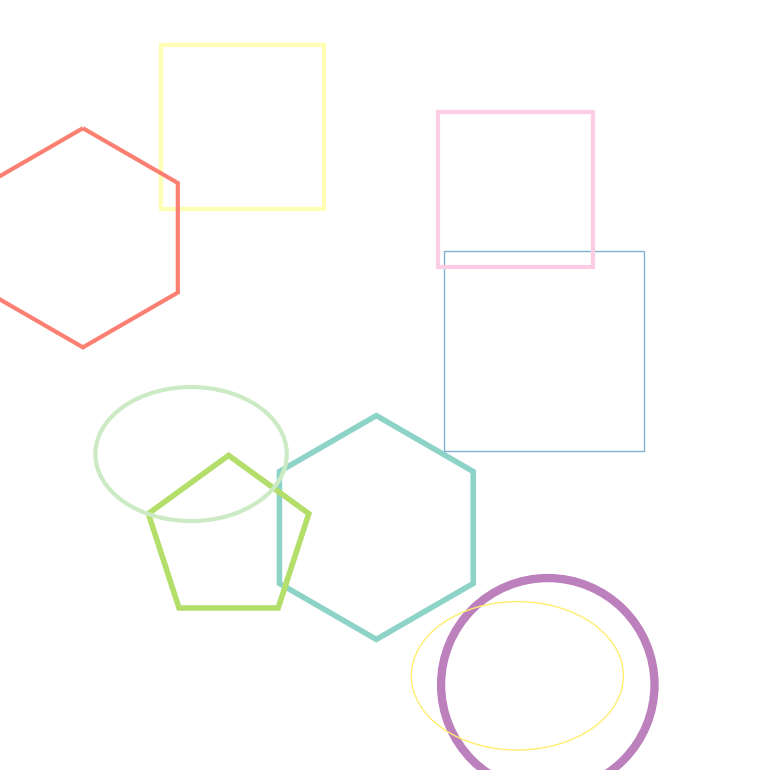[{"shape": "hexagon", "thickness": 2, "radius": 0.73, "center": [0.489, 0.315]}, {"shape": "square", "thickness": 1.5, "radius": 0.53, "center": [0.315, 0.835]}, {"shape": "hexagon", "thickness": 1.5, "radius": 0.71, "center": [0.108, 0.691]}, {"shape": "square", "thickness": 0.5, "radius": 0.65, "center": [0.706, 0.544]}, {"shape": "pentagon", "thickness": 2, "radius": 0.55, "center": [0.297, 0.299]}, {"shape": "square", "thickness": 1.5, "radius": 0.5, "center": [0.669, 0.754]}, {"shape": "circle", "thickness": 3, "radius": 0.69, "center": [0.711, 0.111]}, {"shape": "oval", "thickness": 1.5, "radius": 0.62, "center": [0.248, 0.41]}, {"shape": "oval", "thickness": 0.5, "radius": 0.69, "center": [0.672, 0.122]}]